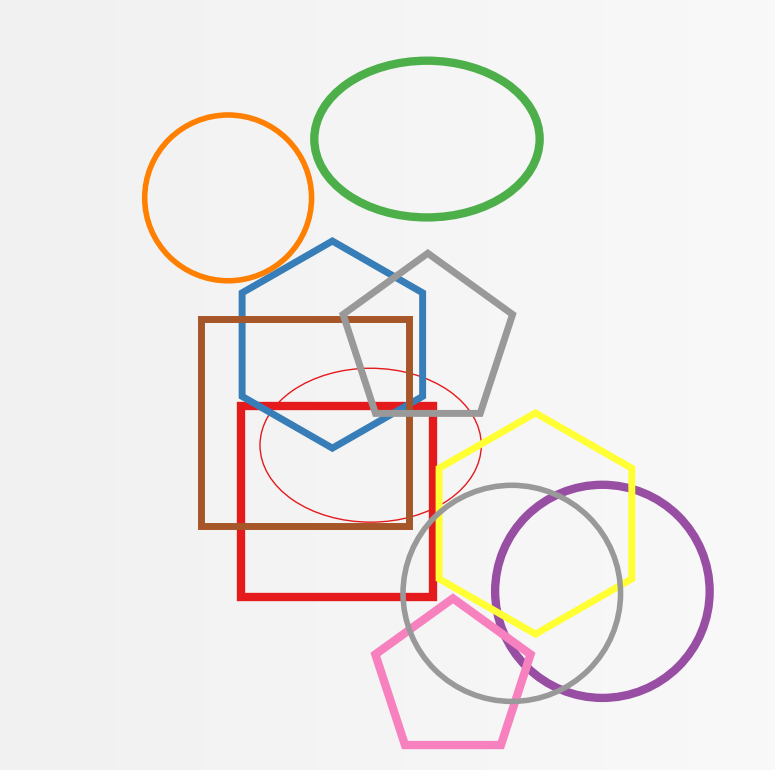[{"shape": "oval", "thickness": 0.5, "radius": 0.71, "center": [0.478, 0.422]}, {"shape": "square", "thickness": 3, "radius": 0.62, "center": [0.435, 0.349]}, {"shape": "hexagon", "thickness": 2.5, "radius": 0.67, "center": [0.429, 0.552]}, {"shape": "oval", "thickness": 3, "radius": 0.73, "center": [0.551, 0.819]}, {"shape": "circle", "thickness": 3, "radius": 0.69, "center": [0.777, 0.232]}, {"shape": "circle", "thickness": 2, "radius": 0.54, "center": [0.294, 0.743]}, {"shape": "hexagon", "thickness": 2.5, "radius": 0.72, "center": [0.691, 0.32]}, {"shape": "square", "thickness": 2.5, "radius": 0.67, "center": [0.393, 0.451]}, {"shape": "pentagon", "thickness": 3, "radius": 0.53, "center": [0.584, 0.118]}, {"shape": "pentagon", "thickness": 2.5, "radius": 0.57, "center": [0.552, 0.556]}, {"shape": "circle", "thickness": 2, "radius": 0.7, "center": [0.66, 0.229]}]